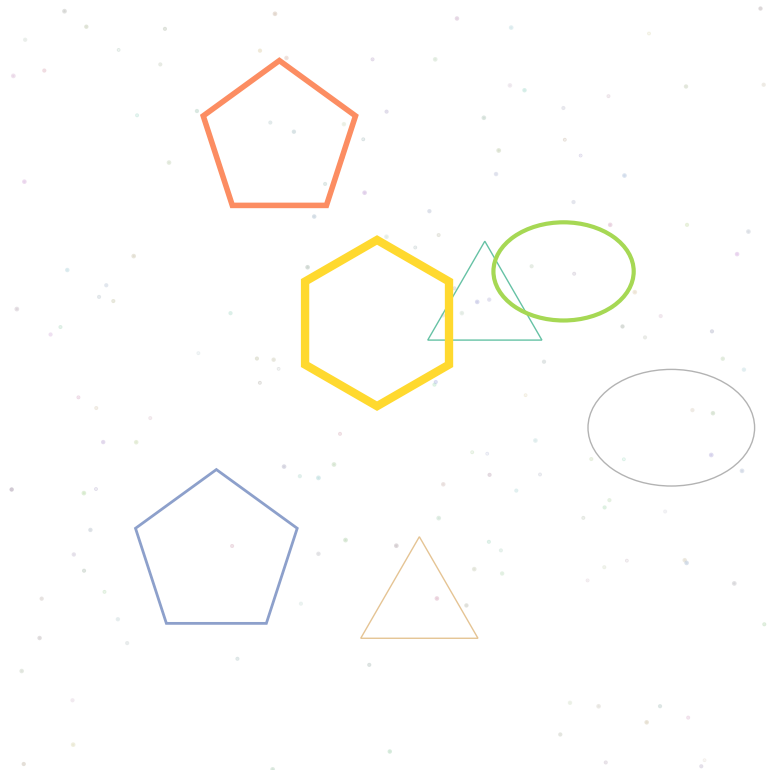[{"shape": "triangle", "thickness": 0.5, "radius": 0.43, "center": [0.63, 0.601]}, {"shape": "pentagon", "thickness": 2, "radius": 0.52, "center": [0.363, 0.817]}, {"shape": "pentagon", "thickness": 1, "radius": 0.55, "center": [0.281, 0.28]}, {"shape": "oval", "thickness": 1.5, "radius": 0.46, "center": [0.732, 0.648]}, {"shape": "hexagon", "thickness": 3, "radius": 0.54, "center": [0.49, 0.58]}, {"shape": "triangle", "thickness": 0.5, "radius": 0.44, "center": [0.545, 0.215]}, {"shape": "oval", "thickness": 0.5, "radius": 0.54, "center": [0.872, 0.445]}]